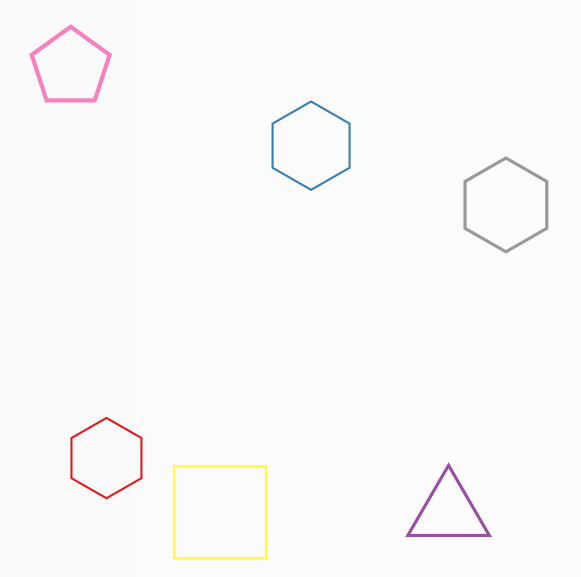[{"shape": "hexagon", "thickness": 1, "radius": 0.35, "center": [0.183, 0.206]}, {"shape": "hexagon", "thickness": 1, "radius": 0.38, "center": [0.535, 0.747]}, {"shape": "triangle", "thickness": 1.5, "radius": 0.4, "center": [0.772, 0.112]}, {"shape": "square", "thickness": 1, "radius": 0.4, "center": [0.378, 0.112]}, {"shape": "pentagon", "thickness": 2, "radius": 0.35, "center": [0.122, 0.882]}, {"shape": "hexagon", "thickness": 1.5, "radius": 0.41, "center": [0.87, 0.644]}]